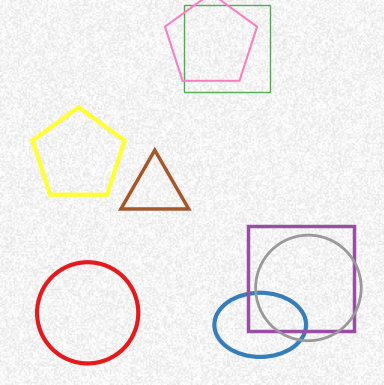[{"shape": "circle", "thickness": 3, "radius": 0.66, "center": [0.228, 0.187]}, {"shape": "oval", "thickness": 3, "radius": 0.6, "center": [0.676, 0.156]}, {"shape": "square", "thickness": 1, "radius": 0.56, "center": [0.589, 0.874]}, {"shape": "square", "thickness": 2.5, "radius": 0.68, "center": [0.782, 0.277]}, {"shape": "pentagon", "thickness": 3, "radius": 0.63, "center": [0.204, 0.596]}, {"shape": "triangle", "thickness": 2.5, "radius": 0.51, "center": [0.402, 0.508]}, {"shape": "pentagon", "thickness": 1.5, "radius": 0.63, "center": [0.548, 0.892]}, {"shape": "circle", "thickness": 2, "radius": 0.69, "center": [0.801, 0.252]}]